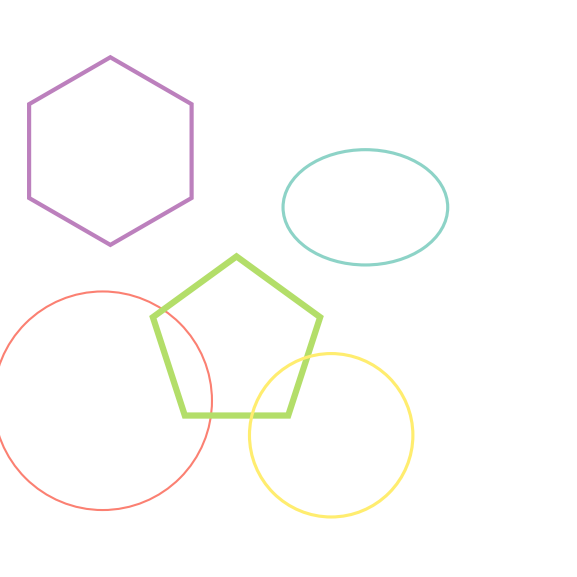[{"shape": "oval", "thickness": 1.5, "radius": 0.71, "center": [0.633, 0.64]}, {"shape": "circle", "thickness": 1, "radius": 0.95, "center": [0.178, 0.305]}, {"shape": "pentagon", "thickness": 3, "radius": 0.76, "center": [0.41, 0.403]}, {"shape": "hexagon", "thickness": 2, "radius": 0.81, "center": [0.191, 0.738]}, {"shape": "circle", "thickness": 1.5, "radius": 0.71, "center": [0.573, 0.245]}]